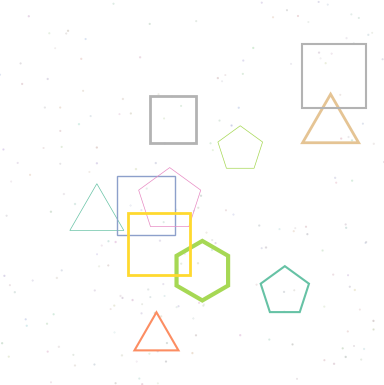[{"shape": "triangle", "thickness": 0.5, "radius": 0.41, "center": [0.252, 0.442]}, {"shape": "pentagon", "thickness": 1.5, "radius": 0.33, "center": [0.74, 0.243]}, {"shape": "triangle", "thickness": 1.5, "radius": 0.33, "center": [0.406, 0.123]}, {"shape": "square", "thickness": 1, "radius": 0.38, "center": [0.379, 0.467]}, {"shape": "pentagon", "thickness": 0.5, "radius": 0.42, "center": [0.441, 0.48]}, {"shape": "hexagon", "thickness": 3, "radius": 0.39, "center": [0.526, 0.297]}, {"shape": "pentagon", "thickness": 0.5, "radius": 0.31, "center": [0.624, 0.612]}, {"shape": "square", "thickness": 2, "radius": 0.4, "center": [0.413, 0.365]}, {"shape": "triangle", "thickness": 2, "radius": 0.42, "center": [0.859, 0.671]}, {"shape": "square", "thickness": 1.5, "radius": 0.41, "center": [0.867, 0.801]}, {"shape": "square", "thickness": 2, "radius": 0.3, "center": [0.45, 0.69]}]